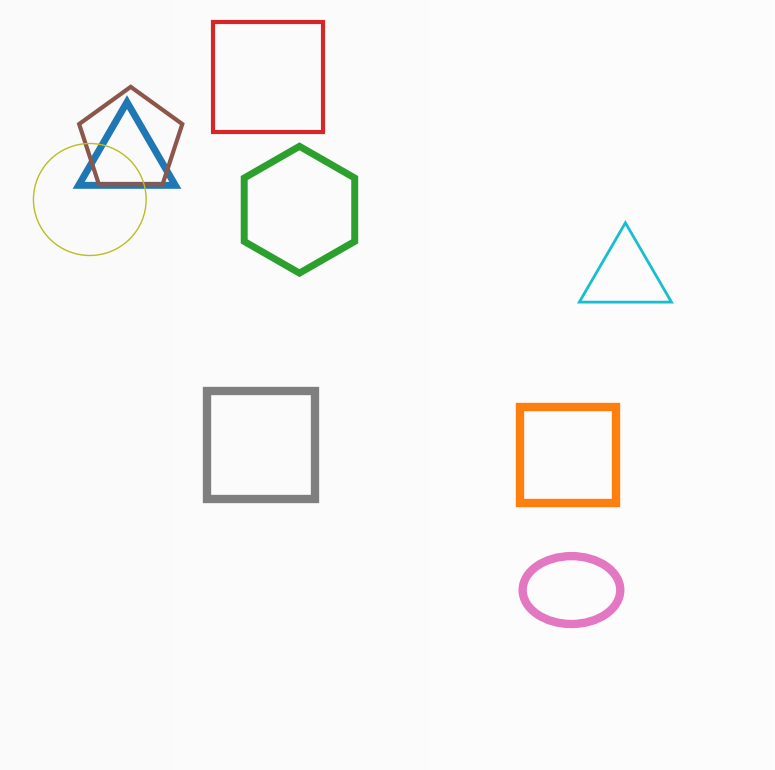[{"shape": "triangle", "thickness": 2.5, "radius": 0.36, "center": [0.164, 0.795]}, {"shape": "square", "thickness": 3, "radius": 0.31, "center": [0.733, 0.409]}, {"shape": "hexagon", "thickness": 2.5, "radius": 0.41, "center": [0.386, 0.728]}, {"shape": "square", "thickness": 1.5, "radius": 0.36, "center": [0.346, 0.9]}, {"shape": "pentagon", "thickness": 1.5, "radius": 0.35, "center": [0.169, 0.817]}, {"shape": "oval", "thickness": 3, "radius": 0.31, "center": [0.737, 0.234]}, {"shape": "square", "thickness": 3, "radius": 0.35, "center": [0.336, 0.422]}, {"shape": "circle", "thickness": 0.5, "radius": 0.36, "center": [0.116, 0.741]}, {"shape": "triangle", "thickness": 1, "radius": 0.34, "center": [0.807, 0.642]}]